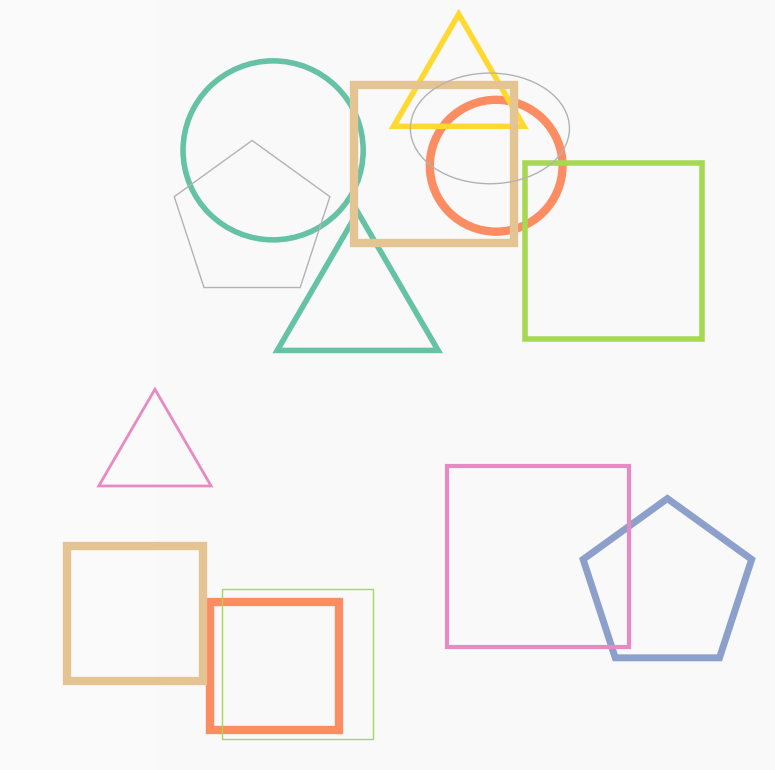[{"shape": "circle", "thickness": 2, "radius": 0.58, "center": [0.352, 0.805]}, {"shape": "triangle", "thickness": 2, "radius": 0.6, "center": [0.462, 0.605]}, {"shape": "square", "thickness": 3, "radius": 0.42, "center": [0.354, 0.136]}, {"shape": "circle", "thickness": 3, "radius": 0.43, "center": [0.64, 0.785]}, {"shape": "pentagon", "thickness": 2.5, "radius": 0.57, "center": [0.861, 0.238]}, {"shape": "square", "thickness": 1.5, "radius": 0.59, "center": [0.694, 0.277]}, {"shape": "triangle", "thickness": 1, "radius": 0.42, "center": [0.2, 0.411]}, {"shape": "square", "thickness": 0.5, "radius": 0.49, "center": [0.384, 0.138]}, {"shape": "square", "thickness": 2, "radius": 0.57, "center": [0.792, 0.674]}, {"shape": "triangle", "thickness": 2, "radius": 0.49, "center": [0.592, 0.884]}, {"shape": "square", "thickness": 3, "radius": 0.52, "center": [0.56, 0.787]}, {"shape": "square", "thickness": 3, "radius": 0.44, "center": [0.174, 0.203]}, {"shape": "pentagon", "thickness": 0.5, "radius": 0.53, "center": [0.325, 0.712]}, {"shape": "oval", "thickness": 0.5, "radius": 0.51, "center": [0.632, 0.833]}]